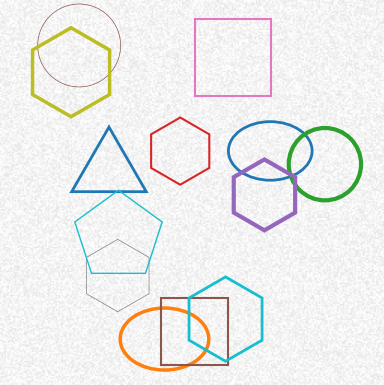[{"shape": "triangle", "thickness": 2, "radius": 0.56, "center": [0.283, 0.558]}, {"shape": "oval", "thickness": 2, "radius": 0.54, "center": [0.702, 0.608]}, {"shape": "oval", "thickness": 2.5, "radius": 0.58, "center": [0.427, 0.119]}, {"shape": "circle", "thickness": 3, "radius": 0.47, "center": [0.844, 0.574]}, {"shape": "hexagon", "thickness": 1.5, "radius": 0.44, "center": [0.468, 0.607]}, {"shape": "hexagon", "thickness": 3, "radius": 0.46, "center": [0.687, 0.494]}, {"shape": "circle", "thickness": 0.5, "radius": 0.54, "center": [0.206, 0.882]}, {"shape": "square", "thickness": 1.5, "radius": 0.44, "center": [0.506, 0.138]}, {"shape": "square", "thickness": 1.5, "radius": 0.5, "center": [0.605, 0.851]}, {"shape": "hexagon", "thickness": 0.5, "radius": 0.47, "center": [0.306, 0.284]}, {"shape": "hexagon", "thickness": 2.5, "radius": 0.58, "center": [0.185, 0.812]}, {"shape": "pentagon", "thickness": 1, "radius": 0.6, "center": [0.308, 0.387]}, {"shape": "hexagon", "thickness": 2, "radius": 0.55, "center": [0.586, 0.171]}]